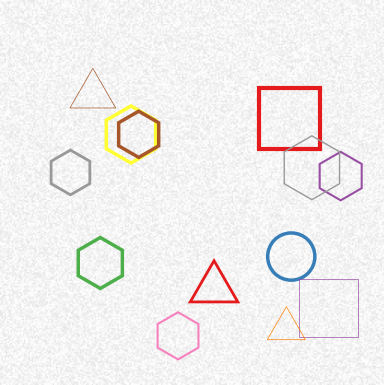[{"shape": "square", "thickness": 3, "radius": 0.4, "center": [0.752, 0.692]}, {"shape": "triangle", "thickness": 2, "radius": 0.36, "center": [0.556, 0.251]}, {"shape": "circle", "thickness": 2.5, "radius": 0.31, "center": [0.757, 0.334]}, {"shape": "hexagon", "thickness": 2.5, "radius": 0.33, "center": [0.261, 0.317]}, {"shape": "square", "thickness": 0.5, "radius": 0.38, "center": [0.853, 0.199]}, {"shape": "hexagon", "thickness": 1.5, "radius": 0.31, "center": [0.885, 0.543]}, {"shape": "triangle", "thickness": 0.5, "radius": 0.29, "center": [0.744, 0.146]}, {"shape": "hexagon", "thickness": 2.5, "radius": 0.37, "center": [0.34, 0.651]}, {"shape": "hexagon", "thickness": 2.5, "radius": 0.3, "center": [0.36, 0.651]}, {"shape": "triangle", "thickness": 0.5, "radius": 0.34, "center": [0.241, 0.754]}, {"shape": "hexagon", "thickness": 1.5, "radius": 0.31, "center": [0.462, 0.128]}, {"shape": "hexagon", "thickness": 2, "radius": 0.29, "center": [0.183, 0.552]}, {"shape": "hexagon", "thickness": 1, "radius": 0.41, "center": [0.81, 0.564]}]